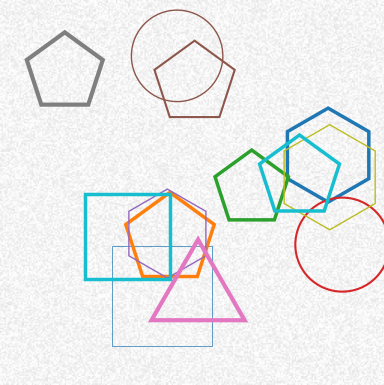[{"shape": "square", "thickness": 0.5, "radius": 0.65, "center": [0.421, 0.232]}, {"shape": "hexagon", "thickness": 2.5, "radius": 0.61, "center": [0.852, 0.597]}, {"shape": "pentagon", "thickness": 2.5, "radius": 0.6, "center": [0.442, 0.38]}, {"shape": "pentagon", "thickness": 2.5, "radius": 0.5, "center": [0.654, 0.51]}, {"shape": "circle", "thickness": 1.5, "radius": 0.61, "center": [0.889, 0.365]}, {"shape": "hexagon", "thickness": 1, "radius": 0.58, "center": [0.435, 0.393]}, {"shape": "pentagon", "thickness": 1.5, "radius": 0.55, "center": [0.505, 0.785]}, {"shape": "circle", "thickness": 1, "radius": 0.59, "center": [0.46, 0.855]}, {"shape": "triangle", "thickness": 3, "radius": 0.7, "center": [0.514, 0.238]}, {"shape": "pentagon", "thickness": 3, "radius": 0.52, "center": [0.168, 0.812]}, {"shape": "hexagon", "thickness": 1, "radius": 0.68, "center": [0.856, 0.54]}, {"shape": "pentagon", "thickness": 2.5, "radius": 0.55, "center": [0.778, 0.54]}, {"shape": "square", "thickness": 2.5, "radius": 0.55, "center": [0.33, 0.387]}]